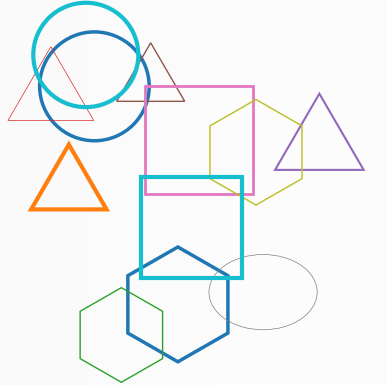[{"shape": "circle", "thickness": 2.5, "radius": 0.71, "center": [0.244, 0.776]}, {"shape": "hexagon", "thickness": 2.5, "radius": 0.75, "center": [0.459, 0.209]}, {"shape": "triangle", "thickness": 3, "radius": 0.56, "center": [0.178, 0.512]}, {"shape": "hexagon", "thickness": 1, "radius": 0.61, "center": [0.313, 0.13]}, {"shape": "triangle", "thickness": 0.5, "radius": 0.64, "center": [0.131, 0.751]}, {"shape": "triangle", "thickness": 1.5, "radius": 0.66, "center": [0.824, 0.625]}, {"shape": "triangle", "thickness": 1, "radius": 0.51, "center": [0.389, 0.787]}, {"shape": "square", "thickness": 2, "radius": 0.7, "center": [0.514, 0.637]}, {"shape": "oval", "thickness": 0.5, "radius": 0.7, "center": [0.679, 0.241]}, {"shape": "hexagon", "thickness": 1, "radius": 0.69, "center": [0.661, 0.605]}, {"shape": "square", "thickness": 3, "radius": 0.65, "center": [0.494, 0.409]}, {"shape": "circle", "thickness": 3, "radius": 0.68, "center": [0.221, 0.857]}]